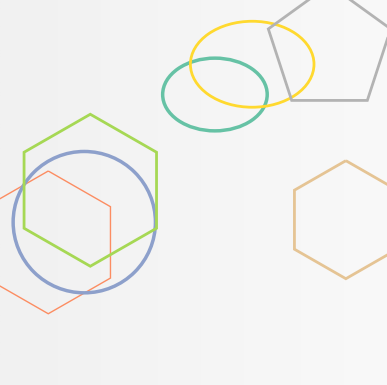[{"shape": "oval", "thickness": 2.5, "radius": 0.67, "center": [0.555, 0.755]}, {"shape": "hexagon", "thickness": 1, "radius": 0.93, "center": [0.125, 0.37]}, {"shape": "circle", "thickness": 2.5, "radius": 0.92, "center": [0.218, 0.423]}, {"shape": "hexagon", "thickness": 2, "radius": 0.99, "center": [0.233, 0.506]}, {"shape": "oval", "thickness": 2, "radius": 0.8, "center": [0.651, 0.833]}, {"shape": "hexagon", "thickness": 2, "radius": 0.77, "center": [0.893, 0.429]}, {"shape": "pentagon", "thickness": 2, "radius": 0.83, "center": [0.85, 0.874]}]